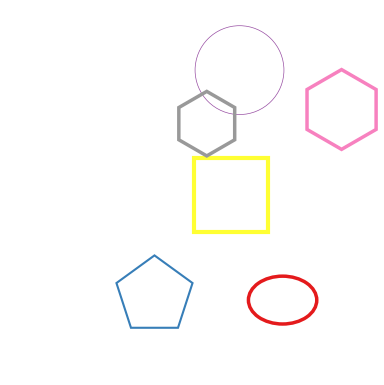[{"shape": "oval", "thickness": 2.5, "radius": 0.44, "center": [0.734, 0.221]}, {"shape": "pentagon", "thickness": 1.5, "radius": 0.52, "center": [0.401, 0.233]}, {"shape": "circle", "thickness": 0.5, "radius": 0.58, "center": [0.622, 0.818]}, {"shape": "square", "thickness": 3, "radius": 0.48, "center": [0.6, 0.493]}, {"shape": "hexagon", "thickness": 2.5, "radius": 0.52, "center": [0.887, 0.716]}, {"shape": "hexagon", "thickness": 2.5, "radius": 0.42, "center": [0.537, 0.679]}]